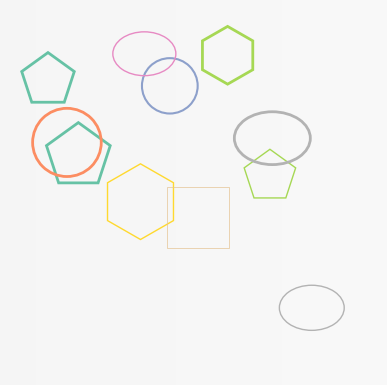[{"shape": "pentagon", "thickness": 2, "radius": 0.43, "center": [0.202, 0.595]}, {"shape": "pentagon", "thickness": 2, "radius": 0.36, "center": [0.124, 0.792]}, {"shape": "circle", "thickness": 2, "radius": 0.44, "center": [0.173, 0.63]}, {"shape": "circle", "thickness": 1.5, "radius": 0.36, "center": [0.438, 0.777]}, {"shape": "oval", "thickness": 1, "radius": 0.41, "center": [0.372, 0.86]}, {"shape": "hexagon", "thickness": 2, "radius": 0.38, "center": [0.587, 0.856]}, {"shape": "pentagon", "thickness": 1, "radius": 0.35, "center": [0.697, 0.542]}, {"shape": "hexagon", "thickness": 1, "radius": 0.49, "center": [0.363, 0.476]}, {"shape": "square", "thickness": 0.5, "radius": 0.4, "center": [0.51, 0.435]}, {"shape": "oval", "thickness": 1, "radius": 0.42, "center": [0.805, 0.201]}, {"shape": "oval", "thickness": 2, "radius": 0.49, "center": [0.703, 0.641]}]